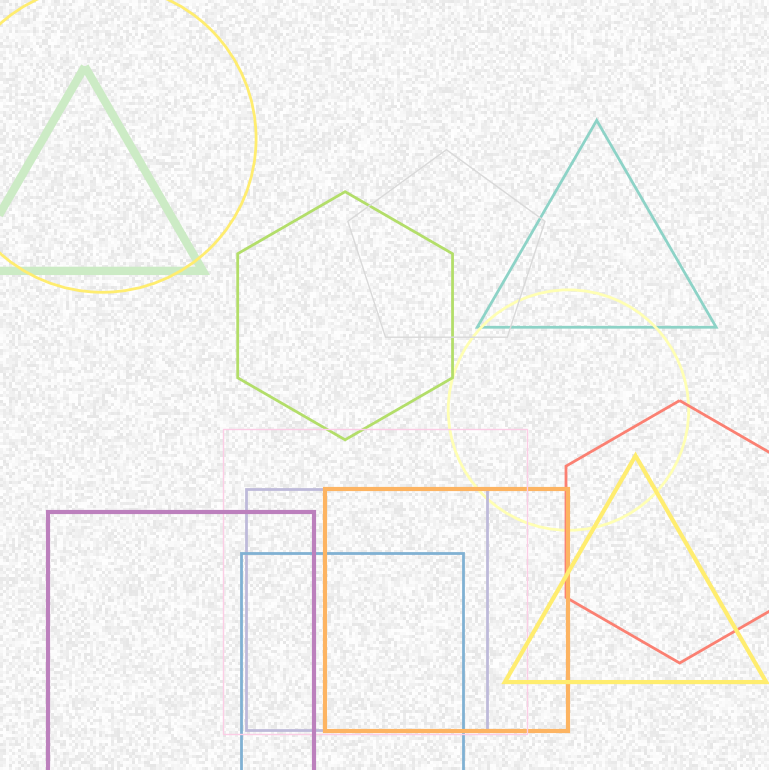[{"shape": "triangle", "thickness": 1, "radius": 0.9, "center": [0.775, 0.665]}, {"shape": "circle", "thickness": 1, "radius": 0.78, "center": [0.738, 0.467]}, {"shape": "square", "thickness": 1, "radius": 0.78, "center": [0.475, 0.209]}, {"shape": "hexagon", "thickness": 1, "radius": 0.85, "center": [0.883, 0.309]}, {"shape": "square", "thickness": 1, "radius": 0.72, "center": [0.457, 0.138]}, {"shape": "square", "thickness": 1.5, "radius": 0.79, "center": [0.58, 0.207]}, {"shape": "hexagon", "thickness": 1, "radius": 0.81, "center": [0.448, 0.59]}, {"shape": "square", "thickness": 0.5, "radius": 0.99, "center": [0.487, 0.245]}, {"shape": "pentagon", "thickness": 0.5, "radius": 0.67, "center": [0.58, 0.671]}, {"shape": "square", "thickness": 1.5, "radius": 0.86, "center": [0.235, 0.162]}, {"shape": "triangle", "thickness": 3, "radius": 0.88, "center": [0.11, 0.737]}, {"shape": "circle", "thickness": 1, "radius": 1.0, "center": [0.133, 0.82]}, {"shape": "triangle", "thickness": 1.5, "radius": 0.98, "center": [0.825, 0.212]}]